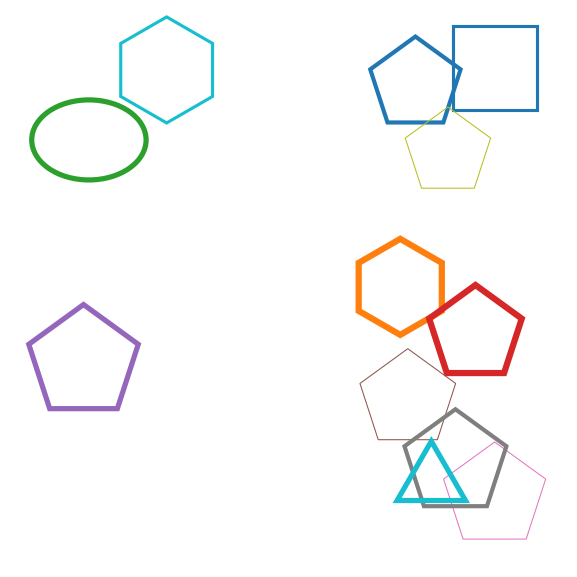[{"shape": "square", "thickness": 1.5, "radius": 0.36, "center": [0.857, 0.881]}, {"shape": "pentagon", "thickness": 2, "radius": 0.41, "center": [0.719, 0.854]}, {"shape": "hexagon", "thickness": 3, "radius": 0.42, "center": [0.693, 0.502]}, {"shape": "oval", "thickness": 2.5, "radius": 0.5, "center": [0.154, 0.757]}, {"shape": "pentagon", "thickness": 3, "radius": 0.42, "center": [0.823, 0.421]}, {"shape": "pentagon", "thickness": 2.5, "radius": 0.5, "center": [0.145, 0.372]}, {"shape": "pentagon", "thickness": 0.5, "radius": 0.44, "center": [0.706, 0.308]}, {"shape": "pentagon", "thickness": 0.5, "radius": 0.46, "center": [0.856, 0.141]}, {"shape": "pentagon", "thickness": 2, "radius": 0.46, "center": [0.789, 0.198]}, {"shape": "pentagon", "thickness": 0.5, "radius": 0.39, "center": [0.776, 0.736]}, {"shape": "triangle", "thickness": 2.5, "radius": 0.34, "center": [0.747, 0.167]}, {"shape": "hexagon", "thickness": 1.5, "radius": 0.46, "center": [0.289, 0.878]}]